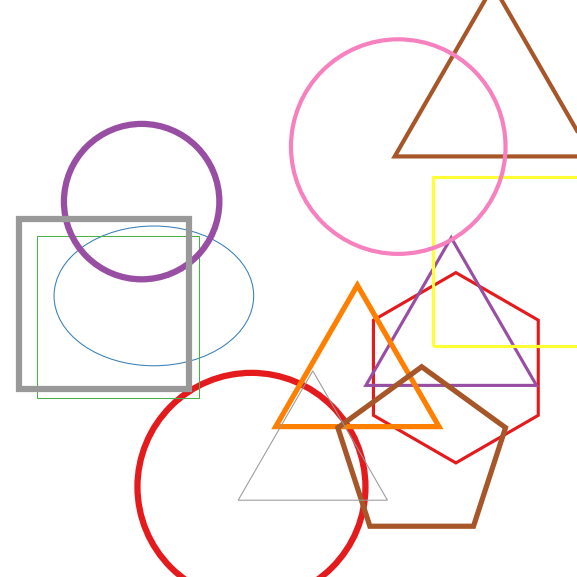[{"shape": "hexagon", "thickness": 1.5, "radius": 0.82, "center": [0.789, 0.362]}, {"shape": "circle", "thickness": 3, "radius": 0.99, "center": [0.435, 0.156]}, {"shape": "oval", "thickness": 0.5, "radius": 0.86, "center": [0.266, 0.487]}, {"shape": "square", "thickness": 0.5, "radius": 0.7, "center": [0.205, 0.45]}, {"shape": "triangle", "thickness": 1.5, "radius": 0.85, "center": [0.781, 0.417]}, {"shape": "circle", "thickness": 3, "radius": 0.67, "center": [0.245, 0.65]}, {"shape": "triangle", "thickness": 2.5, "radius": 0.82, "center": [0.619, 0.342]}, {"shape": "square", "thickness": 1.5, "radius": 0.73, "center": [0.896, 0.547]}, {"shape": "pentagon", "thickness": 2.5, "radius": 0.76, "center": [0.73, 0.211]}, {"shape": "triangle", "thickness": 2, "radius": 0.99, "center": [0.854, 0.827]}, {"shape": "circle", "thickness": 2, "radius": 0.93, "center": [0.69, 0.745]}, {"shape": "square", "thickness": 3, "radius": 0.73, "center": [0.18, 0.472]}, {"shape": "triangle", "thickness": 0.5, "radius": 0.75, "center": [0.542, 0.208]}]